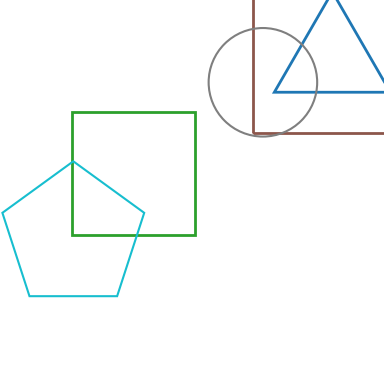[{"shape": "triangle", "thickness": 2, "radius": 0.87, "center": [0.863, 0.847]}, {"shape": "square", "thickness": 2, "radius": 0.8, "center": [0.348, 0.55]}, {"shape": "square", "thickness": 2, "radius": 0.95, "center": [0.845, 0.843]}, {"shape": "circle", "thickness": 1.5, "radius": 0.7, "center": [0.683, 0.786]}, {"shape": "pentagon", "thickness": 1.5, "radius": 0.97, "center": [0.19, 0.387]}]